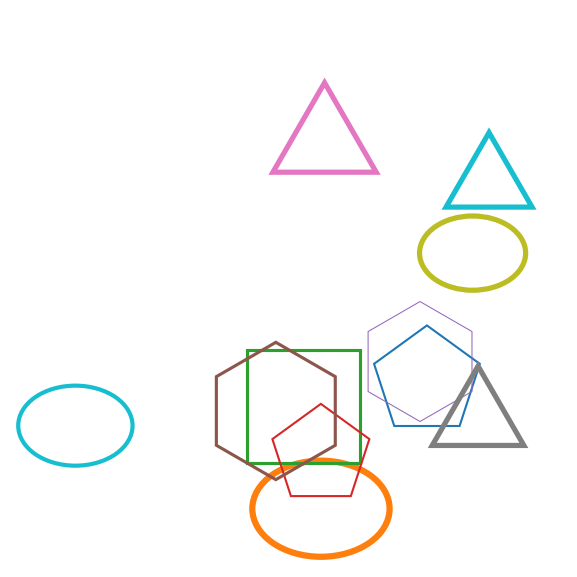[{"shape": "pentagon", "thickness": 1, "radius": 0.48, "center": [0.739, 0.339]}, {"shape": "oval", "thickness": 3, "radius": 0.59, "center": [0.556, 0.118]}, {"shape": "square", "thickness": 1.5, "radius": 0.49, "center": [0.526, 0.296]}, {"shape": "pentagon", "thickness": 1, "radius": 0.44, "center": [0.556, 0.212]}, {"shape": "hexagon", "thickness": 0.5, "radius": 0.52, "center": [0.727, 0.373]}, {"shape": "hexagon", "thickness": 1.5, "radius": 0.59, "center": [0.478, 0.287]}, {"shape": "triangle", "thickness": 2.5, "radius": 0.52, "center": [0.562, 0.753]}, {"shape": "triangle", "thickness": 2.5, "radius": 0.46, "center": [0.828, 0.274]}, {"shape": "oval", "thickness": 2.5, "radius": 0.46, "center": [0.818, 0.561]}, {"shape": "oval", "thickness": 2, "radius": 0.49, "center": [0.131, 0.262]}, {"shape": "triangle", "thickness": 2.5, "radius": 0.43, "center": [0.847, 0.684]}]